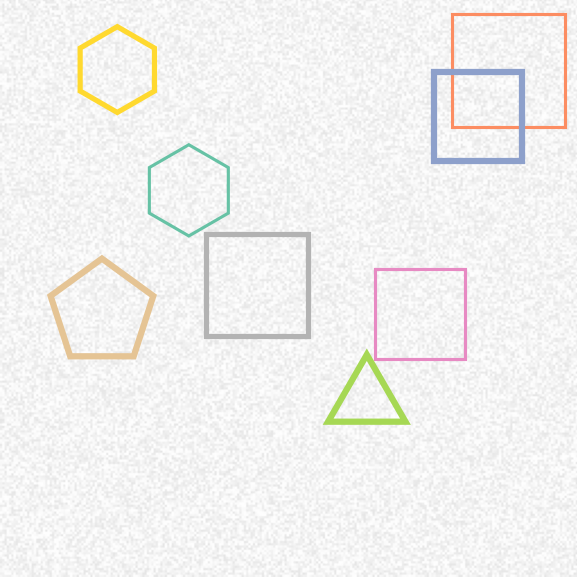[{"shape": "hexagon", "thickness": 1.5, "radius": 0.39, "center": [0.327, 0.67]}, {"shape": "square", "thickness": 1.5, "radius": 0.49, "center": [0.88, 0.877]}, {"shape": "square", "thickness": 3, "radius": 0.38, "center": [0.827, 0.797]}, {"shape": "square", "thickness": 1.5, "radius": 0.39, "center": [0.727, 0.455]}, {"shape": "triangle", "thickness": 3, "radius": 0.39, "center": [0.635, 0.308]}, {"shape": "hexagon", "thickness": 2.5, "radius": 0.37, "center": [0.203, 0.879]}, {"shape": "pentagon", "thickness": 3, "radius": 0.47, "center": [0.177, 0.458]}, {"shape": "square", "thickness": 2.5, "radius": 0.44, "center": [0.444, 0.506]}]